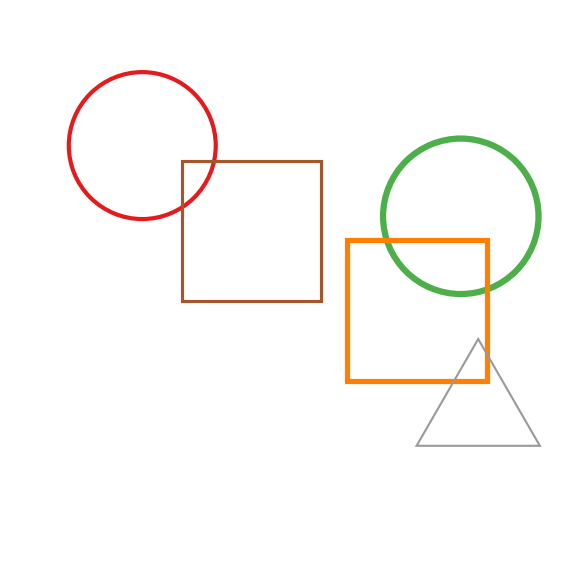[{"shape": "circle", "thickness": 2, "radius": 0.64, "center": [0.246, 0.747]}, {"shape": "circle", "thickness": 3, "radius": 0.67, "center": [0.798, 0.625]}, {"shape": "square", "thickness": 2.5, "radius": 0.61, "center": [0.722, 0.462]}, {"shape": "square", "thickness": 1.5, "radius": 0.6, "center": [0.436, 0.6]}, {"shape": "triangle", "thickness": 1, "radius": 0.62, "center": [0.828, 0.289]}]